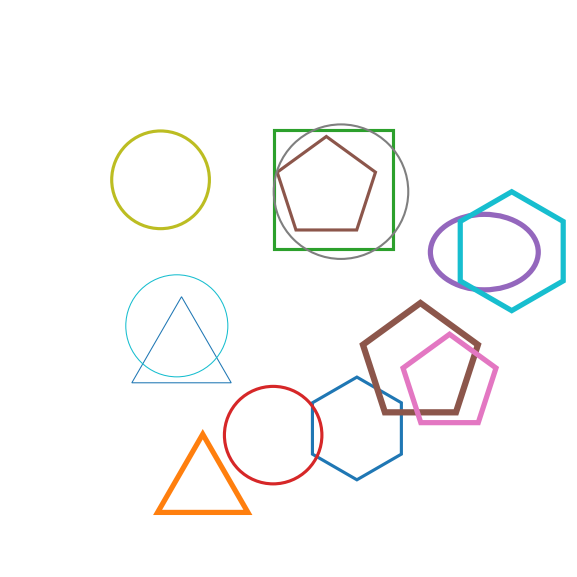[{"shape": "hexagon", "thickness": 1.5, "radius": 0.44, "center": [0.618, 0.257]}, {"shape": "triangle", "thickness": 0.5, "radius": 0.5, "center": [0.314, 0.386]}, {"shape": "triangle", "thickness": 2.5, "radius": 0.45, "center": [0.351, 0.157]}, {"shape": "square", "thickness": 1.5, "radius": 0.51, "center": [0.577, 0.672]}, {"shape": "circle", "thickness": 1.5, "radius": 0.42, "center": [0.473, 0.246]}, {"shape": "oval", "thickness": 2.5, "radius": 0.47, "center": [0.839, 0.563]}, {"shape": "pentagon", "thickness": 3, "radius": 0.52, "center": [0.728, 0.37]}, {"shape": "pentagon", "thickness": 1.5, "radius": 0.45, "center": [0.565, 0.673]}, {"shape": "pentagon", "thickness": 2.5, "radius": 0.42, "center": [0.778, 0.336]}, {"shape": "circle", "thickness": 1, "radius": 0.58, "center": [0.59, 0.667]}, {"shape": "circle", "thickness": 1.5, "radius": 0.42, "center": [0.278, 0.688]}, {"shape": "hexagon", "thickness": 2.5, "radius": 0.51, "center": [0.886, 0.564]}, {"shape": "circle", "thickness": 0.5, "radius": 0.44, "center": [0.306, 0.435]}]